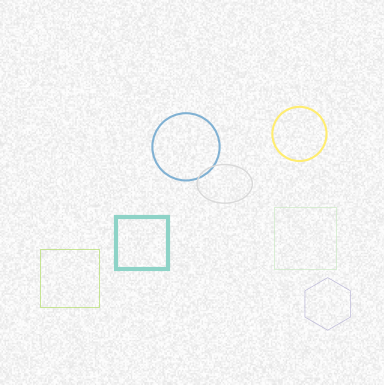[{"shape": "square", "thickness": 3, "radius": 0.34, "center": [0.369, 0.37]}, {"shape": "hexagon", "thickness": 0.5, "radius": 0.34, "center": [0.851, 0.211]}, {"shape": "circle", "thickness": 1.5, "radius": 0.44, "center": [0.483, 0.619]}, {"shape": "square", "thickness": 0.5, "radius": 0.38, "center": [0.18, 0.278]}, {"shape": "oval", "thickness": 1, "radius": 0.36, "center": [0.584, 0.522]}, {"shape": "square", "thickness": 0.5, "radius": 0.4, "center": [0.793, 0.382]}, {"shape": "circle", "thickness": 1.5, "radius": 0.35, "center": [0.778, 0.652]}]